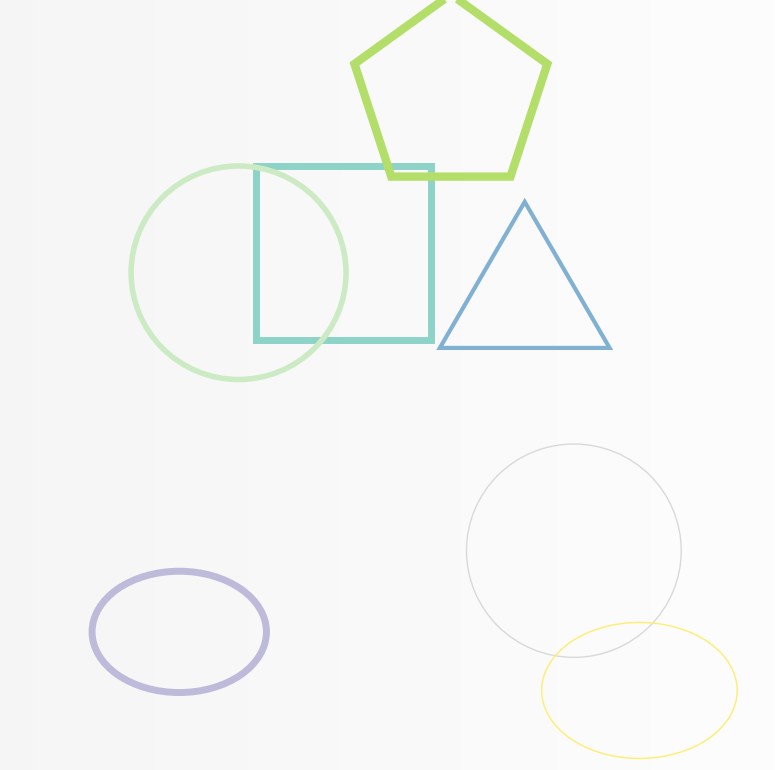[{"shape": "square", "thickness": 2.5, "radius": 0.56, "center": [0.443, 0.672]}, {"shape": "oval", "thickness": 2.5, "radius": 0.56, "center": [0.231, 0.179]}, {"shape": "triangle", "thickness": 1.5, "radius": 0.63, "center": [0.677, 0.611]}, {"shape": "pentagon", "thickness": 3, "radius": 0.65, "center": [0.582, 0.877]}, {"shape": "circle", "thickness": 0.5, "radius": 0.69, "center": [0.74, 0.285]}, {"shape": "circle", "thickness": 2, "radius": 0.69, "center": [0.308, 0.646]}, {"shape": "oval", "thickness": 0.5, "radius": 0.63, "center": [0.825, 0.103]}]